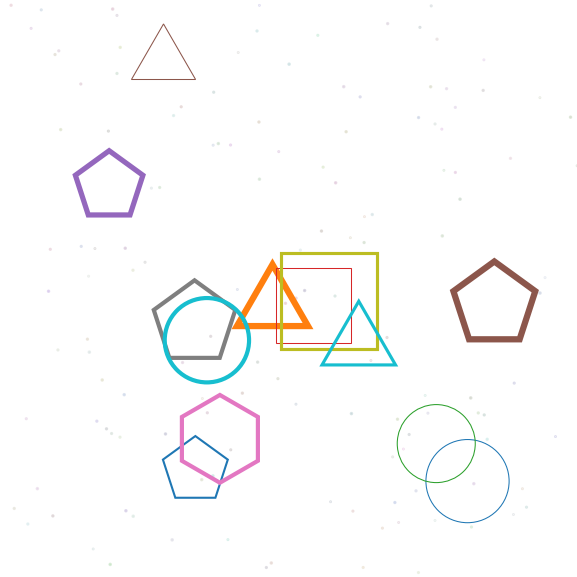[{"shape": "circle", "thickness": 0.5, "radius": 0.36, "center": [0.81, 0.166]}, {"shape": "pentagon", "thickness": 1, "radius": 0.3, "center": [0.338, 0.185]}, {"shape": "triangle", "thickness": 3, "radius": 0.36, "center": [0.472, 0.47]}, {"shape": "circle", "thickness": 0.5, "radius": 0.34, "center": [0.755, 0.231]}, {"shape": "square", "thickness": 0.5, "radius": 0.32, "center": [0.543, 0.47]}, {"shape": "pentagon", "thickness": 2.5, "radius": 0.31, "center": [0.189, 0.677]}, {"shape": "triangle", "thickness": 0.5, "radius": 0.32, "center": [0.283, 0.894]}, {"shape": "pentagon", "thickness": 3, "radius": 0.37, "center": [0.856, 0.472]}, {"shape": "hexagon", "thickness": 2, "radius": 0.38, "center": [0.381, 0.239]}, {"shape": "pentagon", "thickness": 2, "radius": 0.37, "center": [0.337, 0.439]}, {"shape": "square", "thickness": 1.5, "radius": 0.41, "center": [0.57, 0.478]}, {"shape": "circle", "thickness": 2, "radius": 0.37, "center": [0.358, 0.41]}, {"shape": "triangle", "thickness": 1.5, "radius": 0.37, "center": [0.621, 0.404]}]